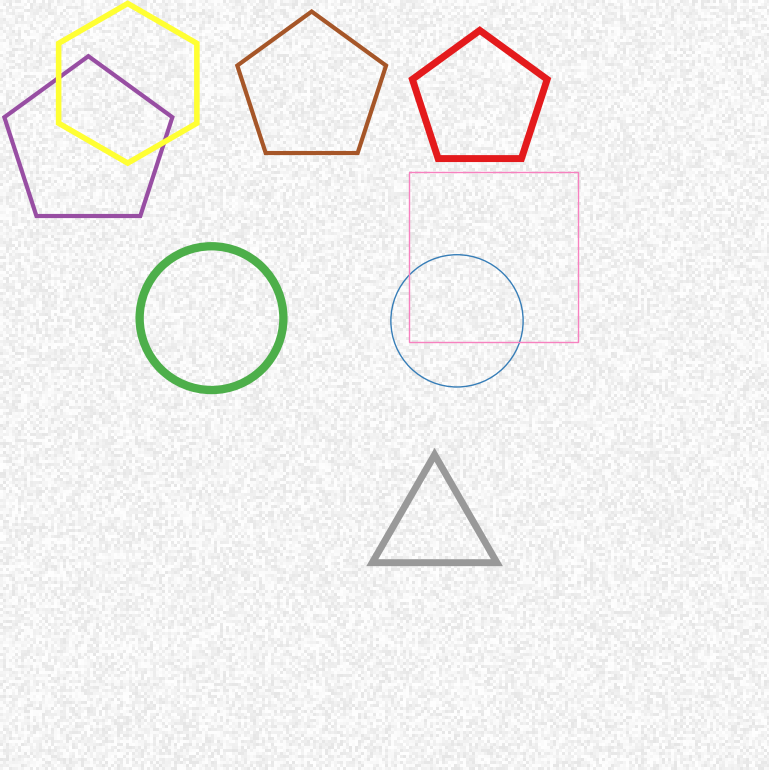[{"shape": "pentagon", "thickness": 2.5, "radius": 0.46, "center": [0.623, 0.869]}, {"shape": "circle", "thickness": 0.5, "radius": 0.43, "center": [0.593, 0.583]}, {"shape": "circle", "thickness": 3, "radius": 0.47, "center": [0.275, 0.587]}, {"shape": "pentagon", "thickness": 1.5, "radius": 0.57, "center": [0.115, 0.812]}, {"shape": "hexagon", "thickness": 2, "radius": 0.52, "center": [0.166, 0.892]}, {"shape": "pentagon", "thickness": 1.5, "radius": 0.51, "center": [0.405, 0.883]}, {"shape": "square", "thickness": 0.5, "radius": 0.55, "center": [0.641, 0.666]}, {"shape": "triangle", "thickness": 2.5, "radius": 0.47, "center": [0.564, 0.316]}]